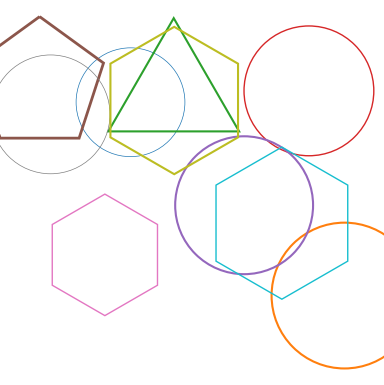[{"shape": "circle", "thickness": 0.5, "radius": 0.71, "center": [0.339, 0.734]}, {"shape": "circle", "thickness": 1.5, "radius": 0.95, "center": [0.895, 0.232]}, {"shape": "triangle", "thickness": 1.5, "radius": 0.98, "center": [0.451, 0.757]}, {"shape": "circle", "thickness": 1, "radius": 0.84, "center": [0.802, 0.764]}, {"shape": "circle", "thickness": 1.5, "radius": 0.9, "center": [0.634, 0.467]}, {"shape": "pentagon", "thickness": 2, "radius": 0.87, "center": [0.103, 0.782]}, {"shape": "hexagon", "thickness": 1, "radius": 0.79, "center": [0.272, 0.338]}, {"shape": "circle", "thickness": 0.5, "radius": 0.77, "center": [0.131, 0.703]}, {"shape": "hexagon", "thickness": 1.5, "radius": 0.96, "center": [0.453, 0.739]}, {"shape": "hexagon", "thickness": 1, "radius": 0.99, "center": [0.732, 0.42]}]